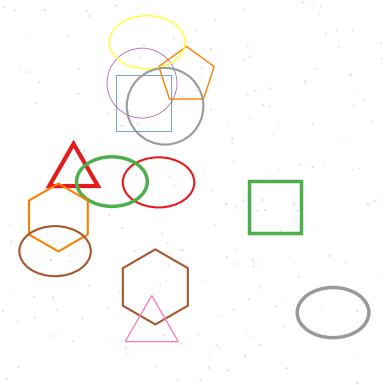[{"shape": "triangle", "thickness": 3, "radius": 0.37, "center": [0.191, 0.553]}, {"shape": "oval", "thickness": 1.5, "radius": 0.46, "center": [0.412, 0.526]}, {"shape": "square", "thickness": 0.5, "radius": 0.36, "center": [0.373, 0.732]}, {"shape": "square", "thickness": 2.5, "radius": 0.33, "center": [0.715, 0.462]}, {"shape": "oval", "thickness": 2.5, "radius": 0.46, "center": [0.291, 0.528]}, {"shape": "circle", "thickness": 0.5, "radius": 0.45, "center": [0.369, 0.784]}, {"shape": "hexagon", "thickness": 1.5, "radius": 0.44, "center": [0.152, 0.435]}, {"shape": "pentagon", "thickness": 1, "radius": 0.38, "center": [0.484, 0.804]}, {"shape": "oval", "thickness": 1, "radius": 0.49, "center": [0.382, 0.89]}, {"shape": "hexagon", "thickness": 1.5, "radius": 0.49, "center": [0.403, 0.255]}, {"shape": "oval", "thickness": 1.5, "radius": 0.46, "center": [0.143, 0.348]}, {"shape": "triangle", "thickness": 1, "radius": 0.4, "center": [0.394, 0.153]}, {"shape": "oval", "thickness": 2.5, "radius": 0.47, "center": [0.865, 0.188]}, {"shape": "circle", "thickness": 1.5, "radius": 0.5, "center": [0.429, 0.724]}]